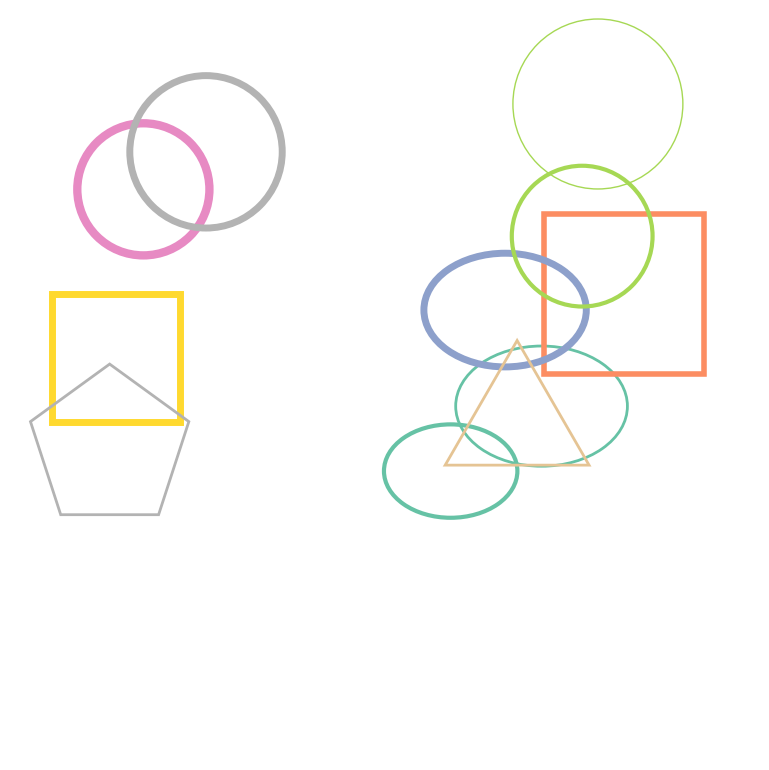[{"shape": "oval", "thickness": 1.5, "radius": 0.43, "center": [0.585, 0.388]}, {"shape": "oval", "thickness": 1, "radius": 0.56, "center": [0.703, 0.473]}, {"shape": "square", "thickness": 2, "radius": 0.52, "center": [0.81, 0.618]}, {"shape": "oval", "thickness": 2.5, "radius": 0.53, "center": [0.656, 0.597]}, {"shape": "circle", "thickness": 3, "radius": 0.43, "center": [0.186, 0.754]}, {"shape": "circle", "thickness": 0.5, "radius": 0.55, "center": [0.776, 0.865]}, {"shape": "circle", "thickness": 1.5, "radius": 0.46, "center": [0.756, 0.693]}, {"shape": "square", "thickness": 2.5, "radius": 0.42, "center": [0.151, 0.535]}, {"shape": "triangle", "thickness": 1, "radius": 0.54, "center": [0.672, 0.45]}, {"shape": "circle", "thickness": 2.5, "radius": 0.49, "center": [0.268, 0.803]}, {"shape": "pentagon", "thickness": 1, "radius": 0.54, "center": [0.142, 0.419]}]